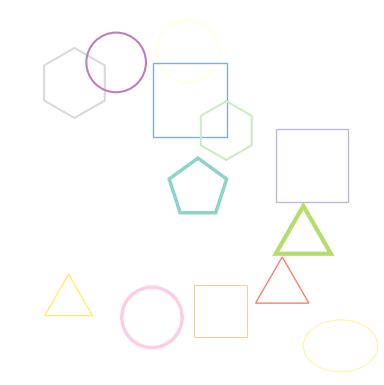[{"shape": "pentagon", "thickness": 2.5, "radius": 0.39, "center": [0.514, 0.511]}, {"shape": "circle", "thickness": 0.5, "radius": 0.41, "center": [0.487, 0.867]}, {"shape": "square", "thickness": 1, "radius": 0.47, "center": [0.81, 0.57]}, {"shape": "triangle", "thickness": 1, "radius": 0.4, "center": [0.733, 0.253]}, {"shape": "square", "thickness": 1, "radius": 0.48, "center": [0.493, 0.74]}, {"shape": "square", "thickness": 0.5, "radius": 0.34, "center": [0.572, 0.192]}, {"shape": "triangle", "thickness": 3, "radius": 0.41, "center": [0.788, 0.382]}, {"shape": "circle", "thickness": 2.5, "radius": 0.39, "center": [0.395, 0.176]}, {"shape": "hexagon", "thickness": 1.5, "radius": 0.46, "center": [0.193, 0.785]}, {"shape": "circle", "thickness": 1.5, "radius": 0.39, "center": [0.302, 0.838]}, {"shape": "hexagon", "thickness": 1.5, "radius": 0.38, "center": [0.588, 0.661]}, {"shape": "oval", "thickness": 0.5, "radius": 0.48, "center": [0.885, 0.102]}, {"shape": "triangle", "thickness": 1, "radius": 0.36, "center": [0.178, 0.216]}]